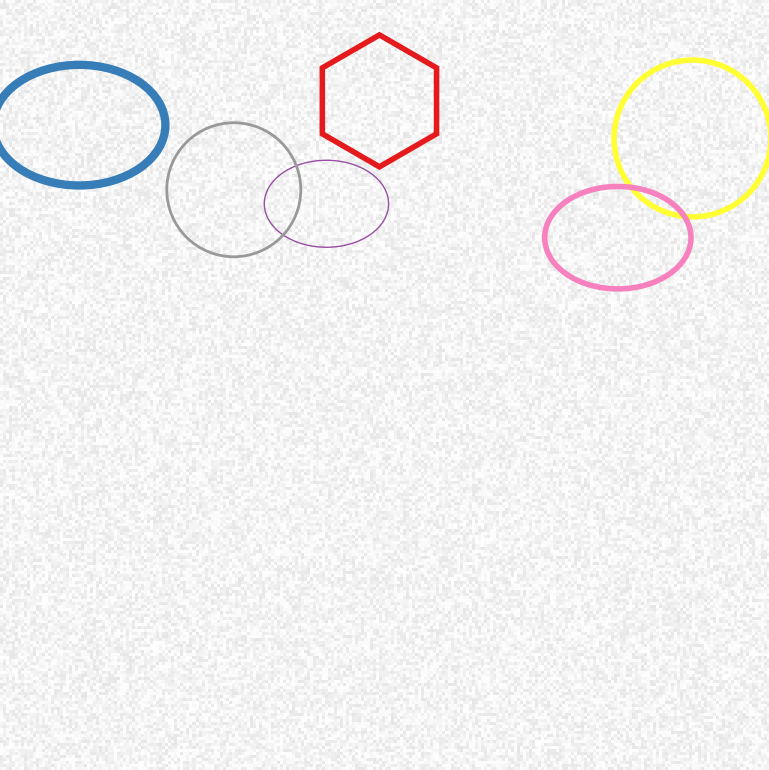[{"shape": "hexagon", "thickness": 2, "radius": 0.43, "center": [0.493, 0.869]}, {"shape": "oval", "thickness": 3, "radius": 0.56, "center": [0.103, 0.837]}, {"shape": "oval", "thickness": 0.5, "radius": 0.4, "center": [0.424, 0.735]}, {"shape": "circle", "thickness": 2, "radius": 0.51, "center": [0.899, 0.82]}, {"shape": "oval", "thickness": 2, "radius": 0.48, "center": [0.802, 0.691]}, {"shape": "circle", "thickness": 1, "radius": 0.44, "center": [0.304, 0.754]}]